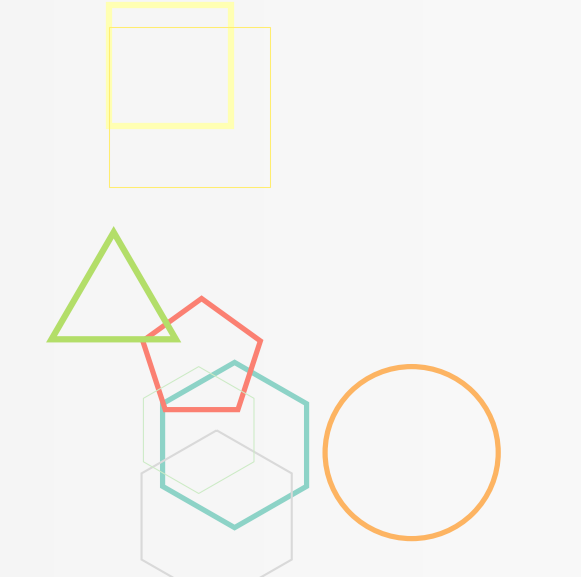[{"shape": "hexagon", "thickness": 2.5, "radius": 0.72, "center": [0.404, 0.229]}, {"shape": "square", "thickness": 3, "radius": 0.52, "center": [0.292, 0.886]}, {"shape": "pentagon", "thickness": 2.5, "radius": 0.53, "center": [0.347, 0.376]}, {"shape": "circle", "thickness": 2.5, "radius": 0.74, "center": [0.708, 0.215]}, {"shape": "triangle", "thickness": 3, "radius": 0.62, "center": [0.196, 0.473]}, {"shape": "hexagon", "thickness": 1, "radius": 0.75, "center": [0.373, 0.105]}, {"shape": "hexagon", "thickness": 0.5, "radius": 0.55, "center": [0.342, 0.254]}, {"shape": "square", "thickness": 0.5, "radius": 0.69, "center": [0.326, 0.814]}]